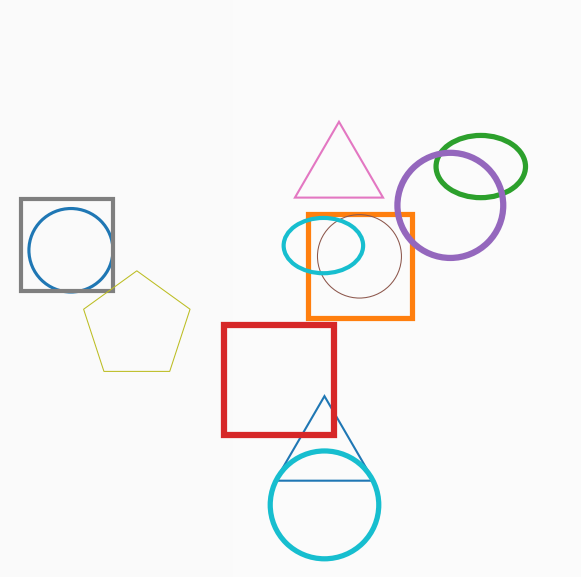[{"shape": "triangle", "thickness": 1, "radius": 0.49, "center": [0.558, 0.216]}, {"shape": "circle", "thickness": 1.5, "radius": 0.36, "center": [0.122, 0.566]}, {"shape": "square", "thickness": 2.5, "radius": 0.45, "center": [0.619, 0.539]}, {"shape": "oval", "thickness": 2.5, "radius": 0.38, "center": [0.827, 0.711]}, {"shape": "square", "thickness": 3, "radius": 0.48, "center": [0.48, 0.34]}, {"shape": "circle", "thickness": 3, "radius": 0.46, "center": [0.775, 0.644]}, {"shape": "circle", "thickness": 0.5, "radius": 0.36, "center": [0.618, 0.555]}, {"shape": "triangle", "thickness": 1, "radius": 0.44, "center": [0.583, 0.701]}, {"shape": "square", "thickness": 2, "radius": 0.4, "center": [0.115, 0.574]}, {"shape": "pentagon", "thickness": 0.5, "radius": 0.48, "center": [0.235, 0.434]}, {"shape": "oval", "thickness": 2, "radius": 0.34, "center": [0.556, 0.574]}, {"shape": "circle", "thickness": 2.5, "radius": 0.47, "center": [0.558, 0.125]}]